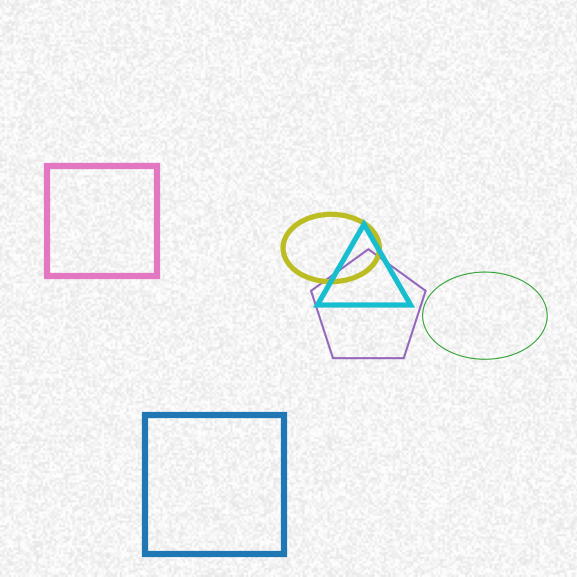[{"shape": "square", "thickness": 3, "radius": 0.6, "center": [0.371, 0.161]}, {"shape": "oval", "thickness": 0.5, "radius": 0.54, "center": [0.84, 0.453]}, {"shape": "pentagon", "thickness": 1, "radius": 0.52, "center": [0.638, 0.463]}, {"shape": "square", "thickness": 3, "radius": 0.47, "center": [0.177, 0.617]}, {"shape": "oval", "thickness": 2.5, "radius": 0.42, "center": [0.574, 0.57]}, {"shape": "triangle", "thickness": 2.5, "radius": 0.47, "center": [0.63, 0.518]}]